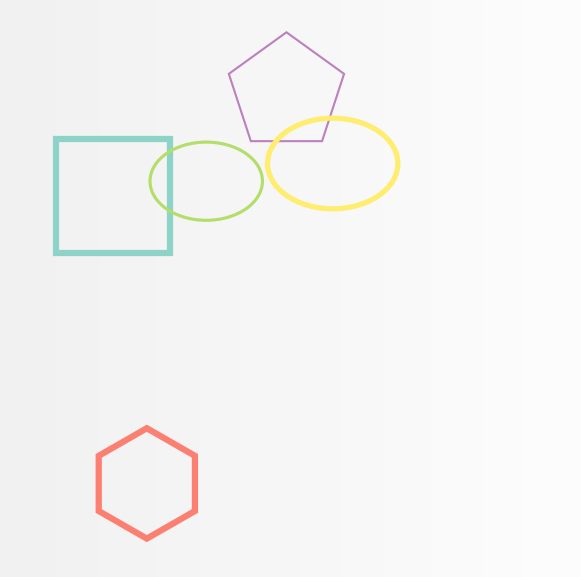[{"shape": "square", "thickness": 3, "radius": 0.49, "center": [0.194, 0.66]}, {"shape": "hexagon", "thickness": 3, "radius": 0.48, "center": [0.253, 0.162]}, {"shape": "oval", "thickness": 1.5, "radius": 0.48, "center": [0.355, 0.685]}, {"shape": "pentagon", "thickness": 1, "radius": 0.52, "center": [0.493, 0.839]}, {"shape": "oval", "thickness": 2.5, "radius": 0.56, "center": [0.572, 0.716]}]